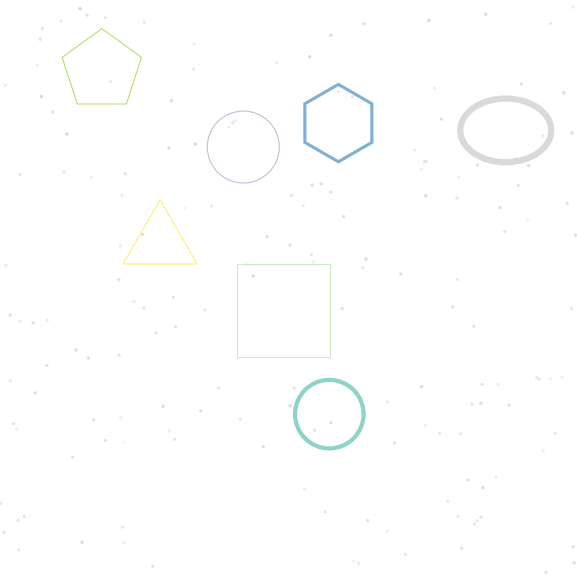[{"shape": "circle", "thickness": 2, "radius": 0.3, "center": [0.57, 0.282]}, {"shape": "circle", "thickness": 0.5, "radius": 0.31, "center": [0.421, 0.745]}, {"shape": "hexagon", "thickness": 1.5, "radius": 0.33, "center": [0.586, 0.786]}, {"shape": "pentagon", "thickness": 0.5, "radius": 0.36, "center": [0.176, 0.877]}, {"shape": "oval", "thickness": 3, "radius": 0.39, "center": [0.876, 0.773]}, {"shape": "square", "thickness": 0.5, "radius": 0.4, "center": [0.49, 0.462]}, {"shape": "triangle", "thickness": 0.5, "radius": 0.37, "center": [0.277, 0.579]}]